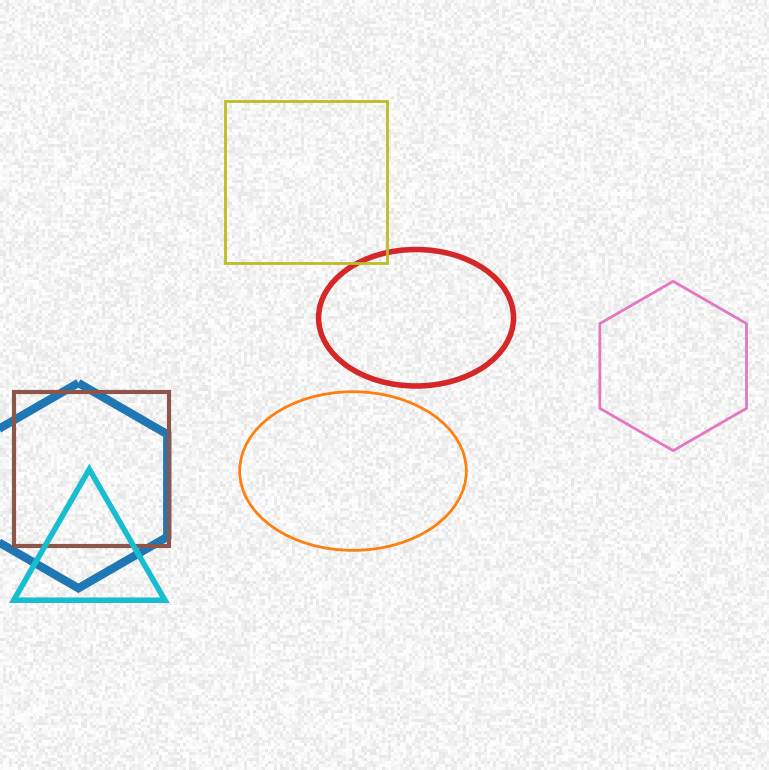[{"shape": "hexagon", "thickness": 3, "radius": 0.67, "center": [0.102, 0.369]}, {"shape": "oval", "thickness": 1, "radius": 0.74, "center": [0.458, 0.388]}, {"shape": "oval", "thickness": 2, "radius": 0.63, "center": [0.54, 0.587]}, {"shape": "square", "thickness": 1.5, "radius": 0.5, "center": [0.119, 0.391]}, {"shape": "hexagon", "thickness": 1, "radius": 0.55, "center": [0.874, 0.525]}, {"shape": "square", "thickness": 1, "radius": 0.52, "center": [0.397, 0.764]}, {"shape": "triangle", "thickness": 2, "radius": 0.57, "center": [0.116, 0.277]}]